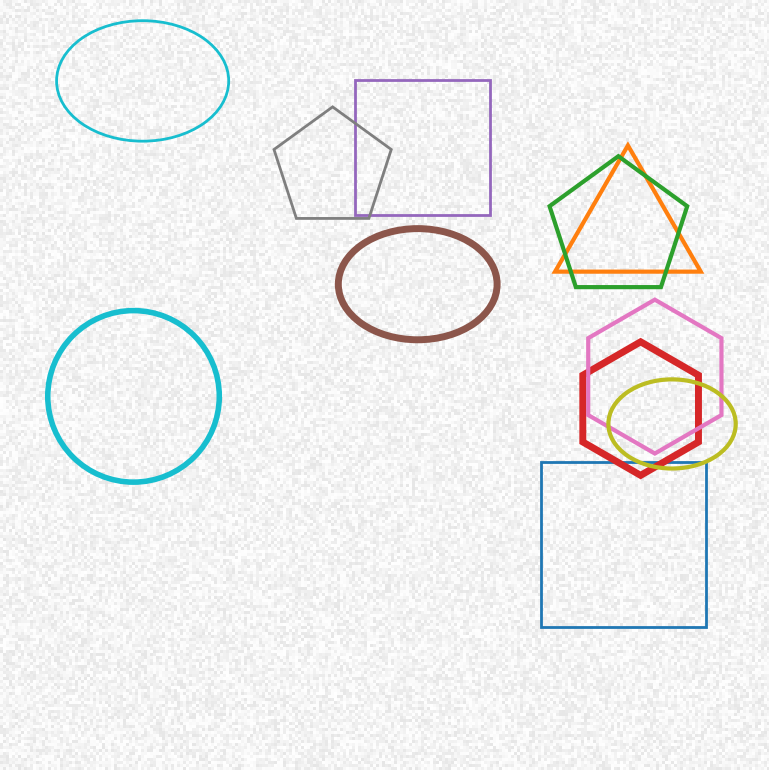[{"shape": "square", "thickness": 1, "radius": 0.54, "center": [0.81, 0.292]}, {"shape": "triangle", "thickness": 1.5, "radius": 0.55, "center": [0.815, 0.702]}, {"shape": "pentagon", "thickness": 1.5, "radius": 0.47, "center": [0.803, 0.703]}, {"shape": "hexagon", "thickness": 2.5, "radius": 0.43, "center": [0.832, 0.469]}, {"shape": "square", "thickness": 1, "radius": 0.44, "center": [0.548, 0.808]}, {"shape": "oval", "thickness": 2.5, "radius": 0.52, "center": [0.542, 0.631]}, {"shape": "hexagon", "thickness": 1.5, "radius": 0.5, "center": [0.85, 0.511]}, {"shape": "pentagon", "thickness": 1, "radius": 0.4, "center": [0.432, 0.781]}, {"shape": "oval", "thickness": 1.5, "radius": 0.41, "center": [0.873, 0.449]}, {"shape": "oval", "thickness": 1, "radius": 0.56, "center": [0.185, 0.895]}, {"shape": "circle", "thickness": 2, "radius": 0.56, "center": [0.173, 0.485]}]